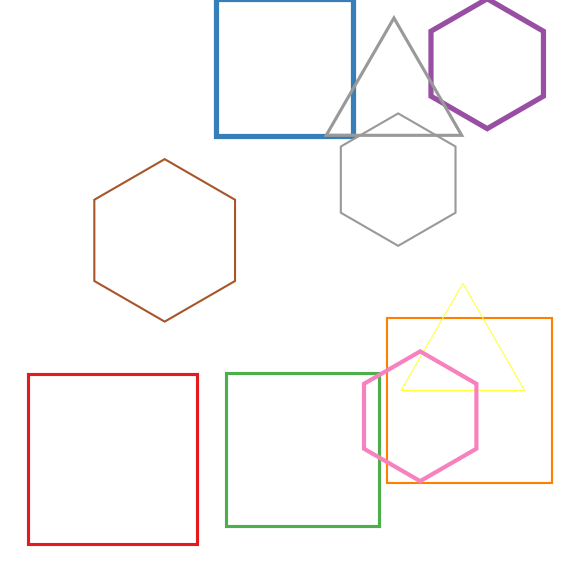[{"shape": "square", "thickness": 1.5, "radius": 0.73, "center": [0.195, 0.204]}, {"shape": "square", "thickness": 2.5, "radius": 0.59, "center": [0.493, 0.881]}, {"shape": "square", "thickness": 1.5, "radius": 0.66, "center": [0.524, 0.221]}, {"shape": "hexagon", "thickness": 2.5, "radius": 0.56, "center": [0.844, 0.889]}, {"shape": "square", "thickness": 1, "radius": 0.71, "center": [0.813, 0.306]}, {"shape": "triangle", "thickness": 0.5, "radius": 0.62, "center": [0.802, 0.385]}, {"shape": "hexagon", "thickness": 1, "radius": 0.7, "center": [0.285, 0.583]}, {"shape": "hexagon", "thickness": 2, "radius": 0.56, "center": [0.728, 0.278]}, {"shape": "triangle", "thickness": 1.5, "radius": 0.68, "center": [0.682, 0.833]}, {"shape": "hexagon", "thickness": 1, "radius": 0.57, "center": [0.689, 0.688]}]